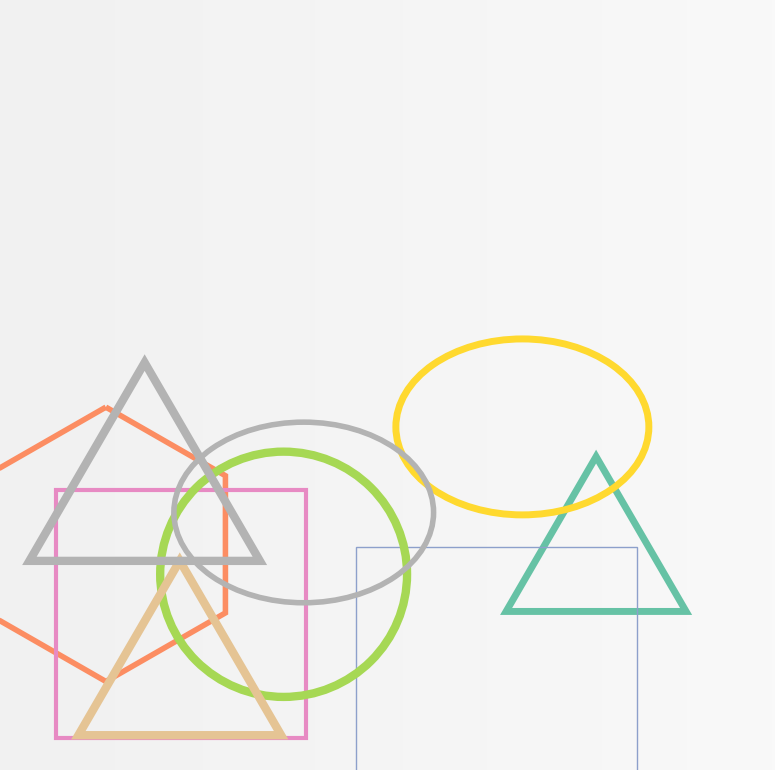[{"shape": "triangle", "thickness": 2.5, "radius": 0.67, "center": [0.769, 0.273]}, {"shape": "hexagon", "thickness": 2, "radius": 0.89, "center": [0.137, 0.293]}, {"shape": "square", "thickness": 0.5, "radius": 0.91, "center": [0.64, 0.108]}, {"shape": "square", "thickness": 1.5, "radius": 0.81, "center": [0.233, 0.203]}, {"shape": "circle", "thickness": 3, "radius": 0.8, "center": [0.366, 0.254]}, {"shape": "oval", "thickness": 2.5, "radius": 0.82, "center": [0.674, 0.446]}, {"shape": "triangle", "thickness": 3, "radius": 0.76, "center": [0.232, 0.121]}, {"shape": "triangle", "thickness": 3, "radius": 0.86, "center": [0.187, 0.357]}, {"shape": "oval", "thickness": 2, "radius": 0.84, "center": [0.392, 0.334]}]